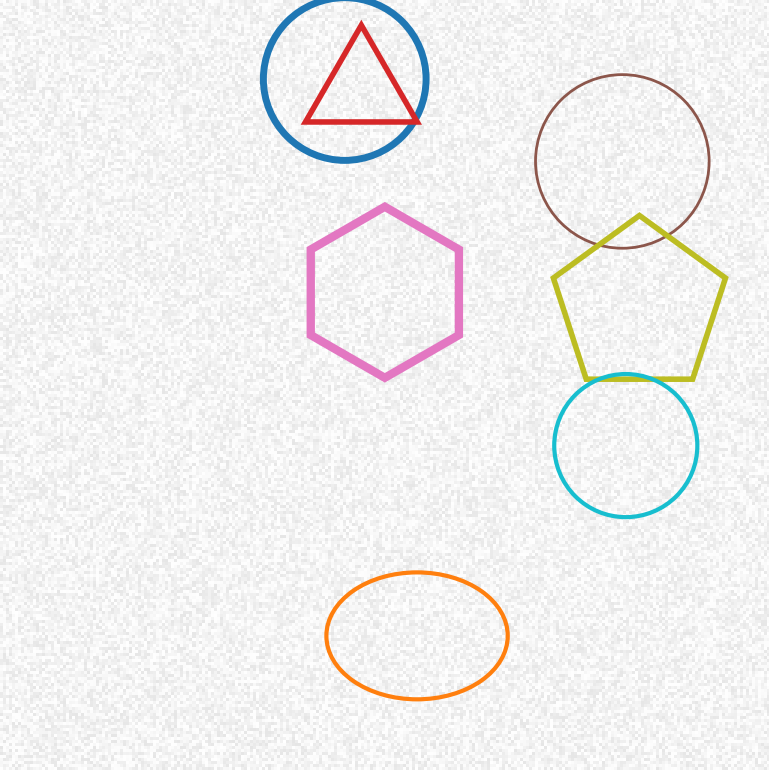[{"shape": "circle", "thickness": 2.5, "radius": 0.53, "center": [0.448, 0.897]}, {"shape": "oval", "thickness": 1.5, "radius": 0.59, "center": [0.542, 0.174]}, {"shape": "triangle", "thickness": 2, "radius": 0.42, "center": [0.469, 0.883]}, {"shape": "circle", "thickness": 1, "radius": 0.56, "center": [0.808, 0.79]}, {"shape": "hexagon", "thickness": 3, "radius": 0.56, "center": [0.5, 0.62]}, {"shape": "pentagon", "thickness": 2, "radius": 0.59, "center": [0.83, 0.603]}, {"shape": "circle", "thickness": 1.5, "radius": 0.46, "center": [0.813, 0.421]}]